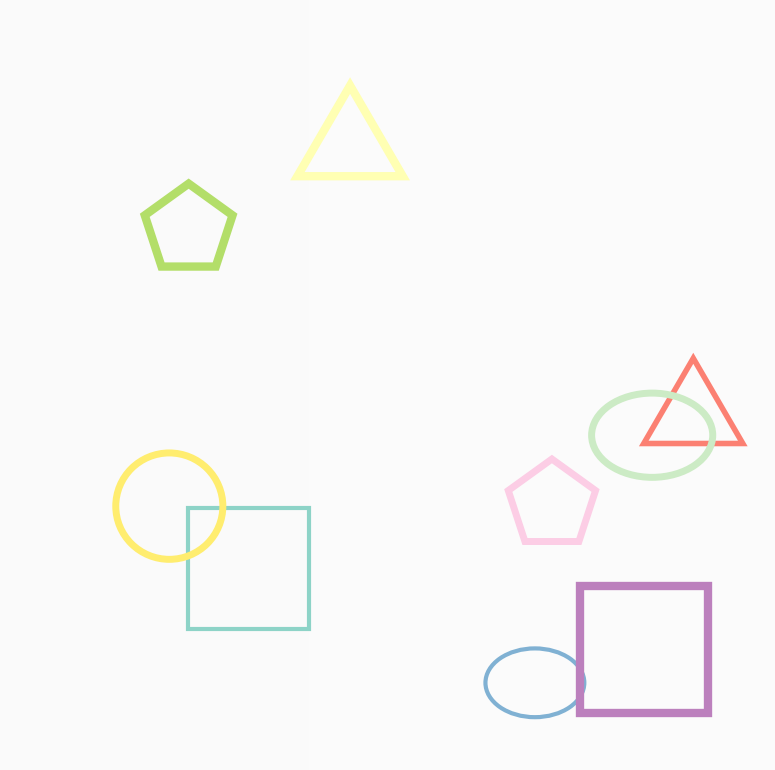[{"shape": "square", "thickness": 1.5, "radius": 0.39, "center": [0.32, 0.262]}, {"shape": "triangle", "thickness": 3, "radius": 0.39, "center": [0.452, 0.81]}, {"shape": "triangle", "thickness": 2, "radius": 0.37, "center": [0.895, 0.461]}, {"shape": "oval", "thickness": 1.5, "radius": 0.32, "center": [0.69, 0.113]}, {"shape": "pentagon", "thickness": 3, "radius": 0.3, "center": [0.243, 0.702]}, {"shape": "pentagon", "thickness": 2.5, "radius": 0.3, "center": [0.712, 0.345]}, {"shape": "square", "thickness": 3, "radius": 0.41, "center": [0.831, 0.156]}, {"shape": "oval", "thickness": 2.5, "radius": 0.39, "center": [0.842, 0.435]}, {"shape": "circle", "thickness": 2.5, "radius": 0.35, "center": [0.218, 0.343]}]